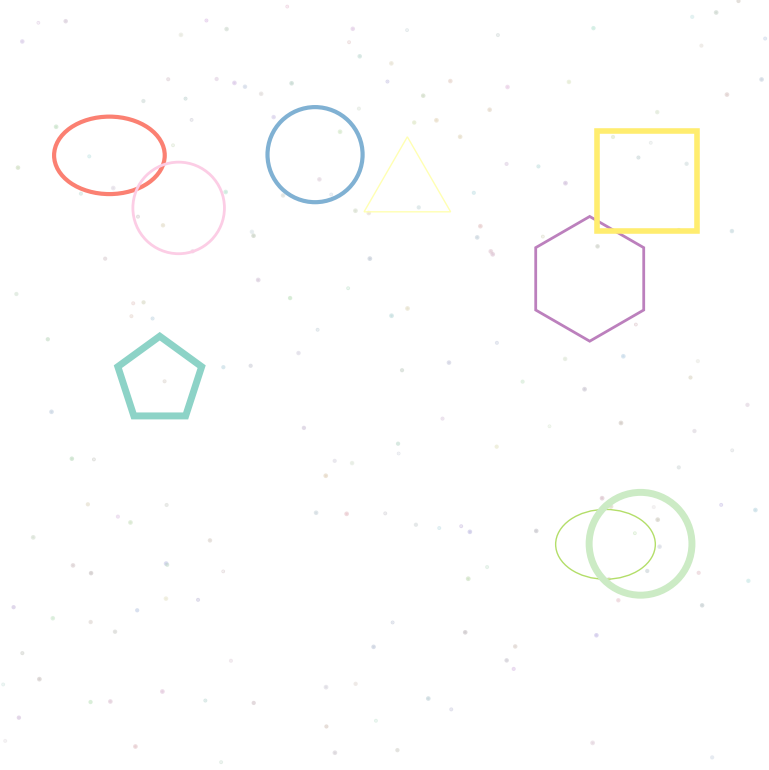[{"shape": "pentagon", "thickness": 2.5, "radius": 0.29, "center": [0.207, 0.506]}, {"shape": "triangle", "thickness": 0.5, "radius": 0.32, "center": [0.529, 0.757]}, {"shape": "oval", "thickness": 1.5, "radius": 0.36, "center": [0.142, 0.798]}, {"shape": "circle", "thickness": 1.5, "radius": 0.31, "center": [0.409, 0.799]}, {"shape": "oval", "thickness": 0.5, "radius": 0.32, "center": [0.786, 0.293]}, {"shape": "circle", "thickness": 1, "radius": 0.3, "center": [0.232, 0.73]}, {"shape": "hexagon", "thickness": 1, "radius": 0.4, "center": [0.766, 0.638]}, {"shape": "circle", "thickness": 2.5, "radius": 0.33, "center": [0.832, 0.294]}, {"shape": "square", "thickness": 2, "radius": 0.32, "center": [0.84, 0.765]}]